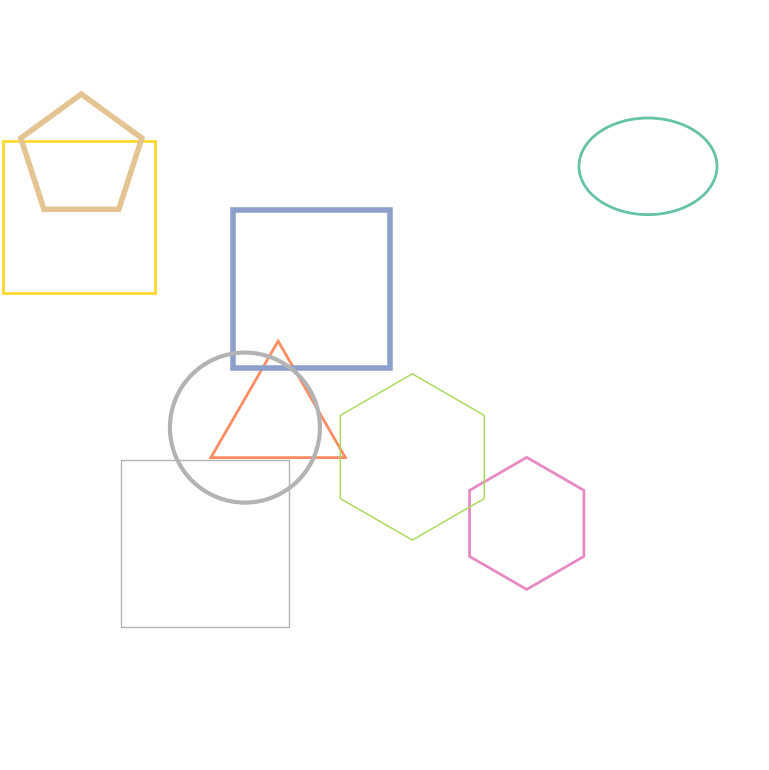[{"shape": "oval", "thickness": 1, "radius": 0.45, "center": [0.842, 0.784]}, {"shape": "triangle", "thickness": 1, "radius": 0.5, "center": [0.361, 0.456]}, {"shape": "square", "thickness": 2, "radius": 0.51, "center": [0.404, 0.624]}, {"shape": "hexagon", "thickness": 1, "radius": 0.43, "center": [0.684, 0.32]}, {"shape": "hexagon", "thickness": 0.5, "radius": 0.54, "center": [0.535, 0.407]}, {"shape": "square", "thickness": 1, "radius": 0.49, "center": [0.102, 0.718]}, {"shape": "pentagon", "thickness": 2, "radius": 0.41, "center": [0.106, 0.795]}, {"shape": "square", "thickness": 0.5, "radius": 0.54, "center": [0.266, 0.295]}, {"shape": "circle", "thickness": 1.5, "radius": 0.49, "center": [0.318, 0.445]}]